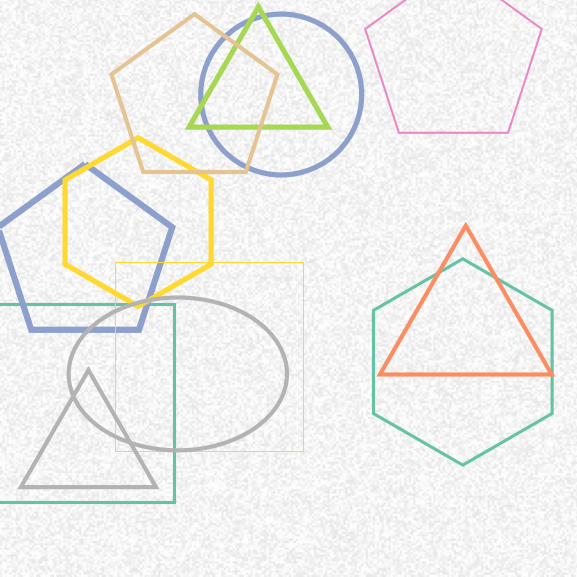[{"shape": "hexagon", "thickness": 1.5, "radius": 0.89, "center": [0.801, 0.372]}, {"shape": "square", "thickness": 1.5, "radius": 0.86, "center": [0.13, 0.302]}, {"shape": "triangle", "thickness": 2, "radius": 0.86, "center": [0.807, 0.437]}, {"shape": "pentagon", "thickness": 3, "radius": 0.79, "center": [0.147, 0.556]}, {"shape": "circle", "thickness": 2.5, "radius": 0.7, "center": [0.487, 0.835]}, {"shape": "pentagon", "thickness": 1, "radius": 0.8, "center": [0.785, 0.899]}, {"shape": "triangle", "thickness": 2.5, "radius": 0.69, "center": [0.447, 0.848]}, {"shape": "square", "thickness": 0.5, "radius": 0.82, "center": [0.362, 0.382]}, {"shape": "hexagon", "thickness": 2.5, "radius": 0.73, "center": [0.239, 0.615]}, {"shape": "pentagon", "thickness": 2, "radius": 0.76, "center": [0.337, 0.824]}, {"shape": "triangle", "thickness": 2, "radius": 0.68, "center": [0.153, 0.223]}, {"shape": "oval", "thickness": 2, "radius": 0.95, "center": [0.308, 0.352]}]